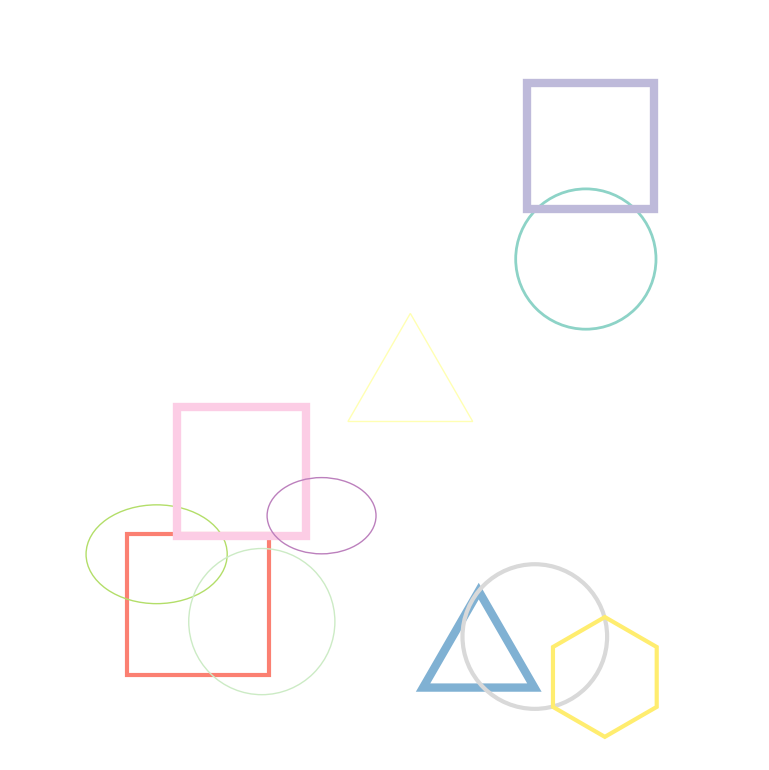[{"shape": "circle", "thickness": 1, "radius": 0.46, "center": [0.761, 0.664]}, {"shape": "triangle", "thickness": 0.5, "radius": 0.47, "center": [0.533, 0.499]}, {"shape": "square", "thickness": 3, "radius": 0.41, "center": [0.767, 0.81]}, {"shape": "square", "thickness": 1.5, "radius": 0.46, "center": [0.257, 0.215]}, {"shape": "triangle", "thickness": 3, "radius": 0.42, "center": [0.622, 0.149]}, {"shape": "oval", "thickness": 0.5, "radius": 0.46, "center": [0.203, 0.28]}, {"shape": "square", "thickness": 3, "radius": 0.42, "center": [0.314, 0.388]}, {"shape": "circle", "thickness": 1.5, "radius": 0.47, "center": [0.695, 0.173]}, {"shape": "oval", "thickness": 0.5, "radius": 0.35, "center": [0.418, 0.33]}, {"shape": "circle", "thickness": 0.5, "radius": 0.47, "center": [0.34, 0.193]}, {"shape": "hexagon", "thickness": 1.5, "radius": 0.39, "center": [0.786, 0.121]}]